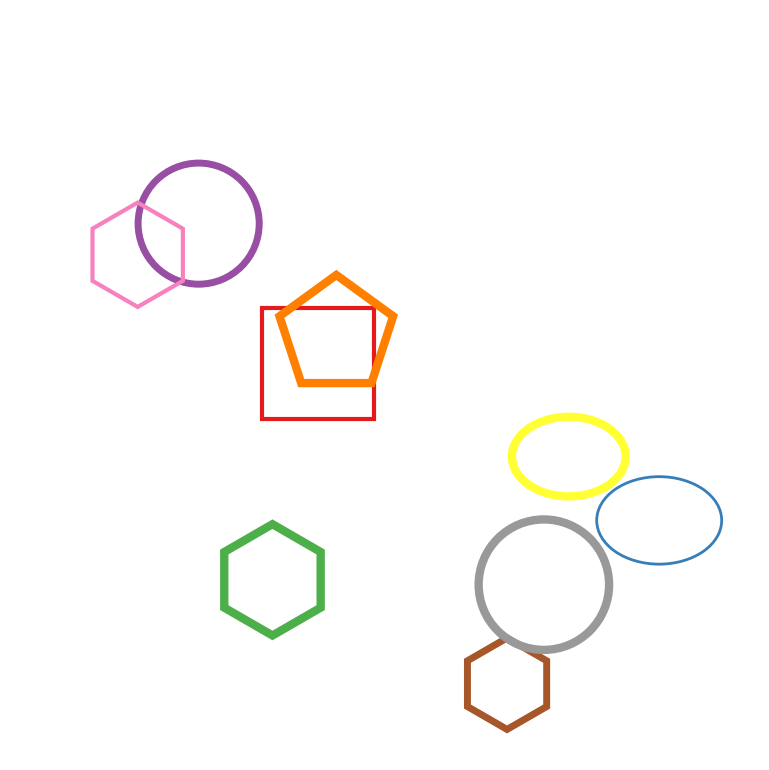[{"shape": "square", "thickness": 1.5, "radius": 0.36, "center": [0.413, 0.527]}, {"shape": "oval", "thickness": 1, "radius": 0.41, "center": [0.856, 0.324]}, {"shape": "hexagon", "thickness": 3, "radius": 0.36, "center": [0.354, 0.247]}, {"shape": "circle", "thickness": 2.5, "radius": 0.39, "center": [0.258, 0.71]}, {"shape": "pentagon", "thickness": 3, "radius": 0.39, "center": [0.437, 0.565]}, {"shape": "oval", "thickness": 3, "radius": 0.37, "center": [0.739, 0.407]}, {"shape": "hexagon", "thickness": 2.5, "radius": 0.3, "center": [0.659, 0.112]}, {"shape": "hexagon", "thickness": 1.5, "radius": 0.34, "center": [0.179, 0.669]}, {"shape": "circle", "thickness": 3, "radius": 0.42, "center": [0.706, 0.241]}]